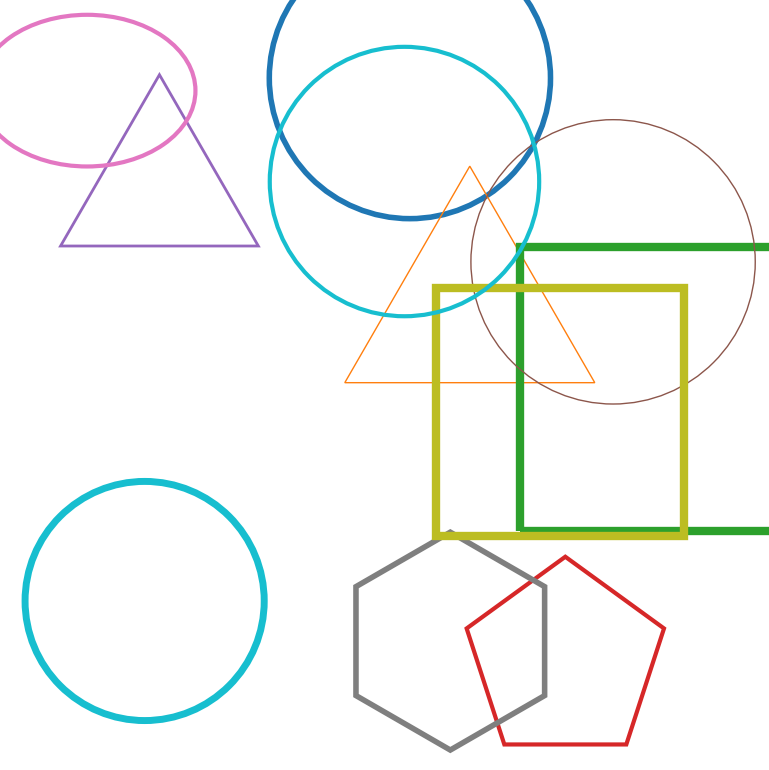[{"shape": "circle", "thickness": 2, "radius": 0.91, "center": [0.532, 0.899]}, {"shape": "triangle", "thickness": 0.5, "radius": 0.94, "center": [0.61, 0.597]}, {"shape": "square", "thickness": 3, "radius": 0.92, "center": [0.86, 0.494]}, {"shape": "pentagon", "thickness": 1.5, "radius": 0.67, "center": [0.734, 0.142]}, {"shape": "triangle", "thickness": 1, "radius": 0.74, "center": [0.207, 0.755]}, {"shape": "circle", "thickness": 0.5, "radius": 0.92, "center": [0.796, 0.66]}, {"shape": "oval", "thickness": 1.5, "radius": 0.7, "center": [0.113, 0.882]}, {"shape": "hexagon", "thickness": 2, "radius": 0.71, "center": [0.585, 0.167]}, {"shape": "square", "thickness": 3, "radius": 0.8, "center": [0.728, 0.465]}, {"shape": "circle", "thickness": 1.5, "radius": 0.87, "center": [0.525, 0.764]}, {"shape": "circle", "thickness": 2.5, "radius": 0.78, "center": [0.188, 0.219]}]